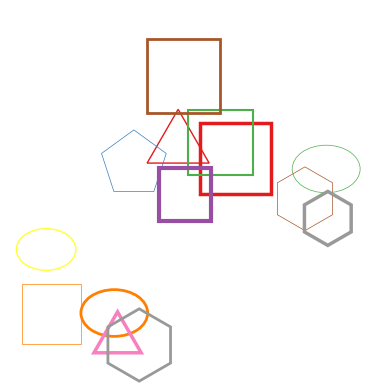[{"shape": "square", "thickness": 2.5, "radius": 0.46, "center": [0.611, 0.588]}, {"shape": "triangle", "thickness": 1, "radius": 0.47, "center": [0.463, 0.623]}, {"shape": "pentagon", "thickness": 0.5, "radius": 0.44, "center": [0.348, 0.574]}, {"shape": "square", "thickness": 1.5, "radius": 0.42, "center": [0.574, 0.63]}, {"shape": "oval", "thickness": 0.5, "radius": 0.44, "center": [0.847, 0.561]}, {"shape": "square", "thickness": 3, "radius": 0.34, "center": [0.481, 0.495]}, {"shape": "square", "thickness": 0.5, "radius": 0.39, "center": [0.134, 0.184]}, {"shape": "oval", "thickness": 2, "radius": 0.43, "center": [0.297, 0.187]}, {"shape": "oval", "thickness": 1, "radius": 0.39, "center": [0.12, 0.352]}, {"shape": "hexagon", "thickness": 0.5, "radius": 0.41, "center": [0.792, 0.484]}, {"shape": "square", "thickness": 2, "radius": 0.47, "center": [0.476, 0.803]}, {"shape": "triangle", "thickness": 2.5, "radius": 0.35, "center": [0.305, 0.119]}, {"shape": "hexagon", "thickness": 2.5, "radius": 0.35, "center": [0.851, 0.433]}, {"shape": "hexagon", "thickness": 2, "radius": 0.47, "center": [0.362, 0.104]}]